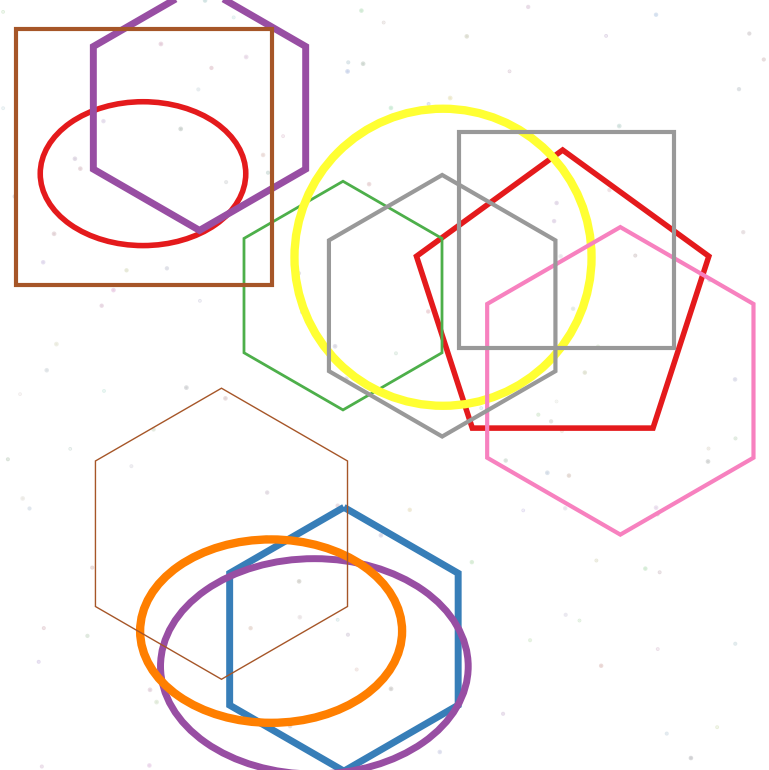[{"shape": "oval", "thickness": 2, "radius": 0.67, "center": [0.186, 0.774]}, {"shape": "pentagon", "thickness": 2, "radius": 1.0, "center": [0.731, 0.606]}, {"shape": "hexagon", "thickness": 2.5, "radius": 0.86, "center": [0.447, 0.17]}, {"shape": "hexagon", "thickness": 1, "radius": 0.74, "center": [0.445, 0.616]}, {"shape": "oval", "thickness": 2.5, "radius": 1.0, "center": [0.408, 0.135]}, {"shape": "hexagon", "thickness": 2.5, "radius": 0.8, "center": [0.259, 0.86]}, {"shape": "oval", "thickness": 3, "radius": 0.85, "center": [0.352, 0.18]}, {"shape": "circle", "thickness": 3, "radius": 0.96, "center": [0.575, 0.666]}, {"shape": "square", "thickness": 1.5, "radius": 0.83, "center": [0.188, 0.796]}, {"shape": "hexagon", "thickness": 0.5, "radius": 0.94, "center": [0.288, 0.307]}, {"shape": "hexagon", "thickness": 1.5, "radius": 1.0, "center": [0.806, 0.505]}, {"shape": "square", "thickness": 1.5, "radius": 0.7, "center": [0.735, 0.688]}, {"shape": "hexagon", "thickness": 1.5, "radius": 0.85, "center": [0.574, 0.603]}]